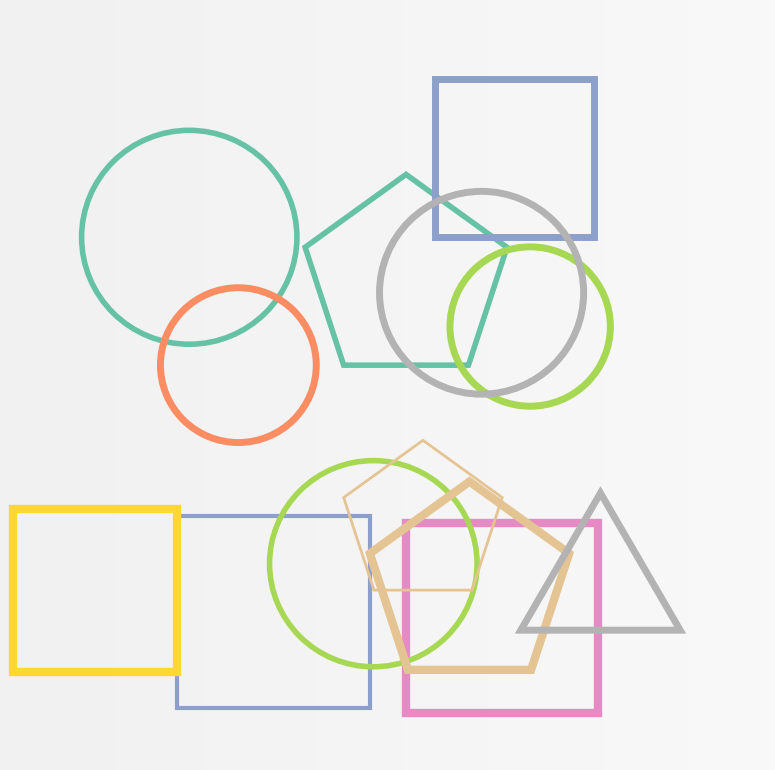[{"shape": "pentagon", "thickness": 2, "radius": 0.68, "center": [0.524, 0.637]}, {"shape": "circle", "thickness": 2, "radius": 0.69, "center": [0.244, 0.692]}, {"shape": "circle", "thickness": 2.5, "radius": 0.5, "center": [0.308, 0.526]}, {"shape": "square", "thickness": 2.5, "radius": 0.51, "center": [0.664, 0.795]}, {"shape": "square", "thickness": 1.5, "radius": 0.62, "center": [0.352, 0.205]}, {"shape": "square", "thickness": 3, "radius": 0.62, "center": [0.647, 0.198]}, {"shape": "circle", "thickness": 2, "radius": 0.67, "center": [0.482, 0.268]}, {"shape": "circle", "thickness": 2.5, "radius": 0.52, "center": [0.684, 0.576]}, {"shape": "square", "thickness": 3, "radius": 0.53, "center": [0.123, 0.233]}, {"shape": "pentagon", "thickness": 1, "radius": 0.54, "center": [0.546, 0.321]}, {"shape": "pentagon", "thickness": 3, "radius": 0.68, "center": [0.606, 0.239]}, {"shape": "circle", "thickness": 2.5, "radius": 0.66, "center": [0.621, 0.62]}, {"shape": "triangle", "thickness": 2.5, "radius": 0.59, "center": [0.775, 0.241]}]